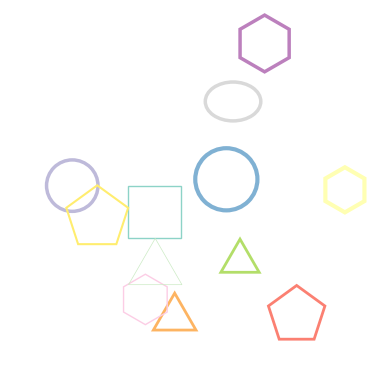[{"shape": "square", "thickness": 1, "radius": 0.34, "center": [0.401, 0.449]}, {"shape": "hexagon", "thickness": 3, "radius": 0.29, "center": [0.896, 0.507]}, {"shape": "circle", "thickness": 2.5, "radius": 0.33, "center": [0.188, 0.518]}, {"shape": "pentagon", "thickness": 2, "radius": 0.39, "center": [0.771, 0.181]}, {"shape": "circle", "thickness": 3, "radius": 0.4, "center": [0.588, 0.534]}, {"shape": "triangle", "thickness": 2, "radius": 0.32, "center": [0.454, 0.175]}, {"shape": "triangle", "thickness": 2, "radius": 0.29, "center": [0.623, 0.321]}, {"shape": "hexagon", "thickness": 1, "radius": 0.33, "center": [0.378, 0.222]}, {"shape": "oval", "thickness": 2.5, "radius": 0.36, "center": [0.605, 0.736]}, {"shape": "hexagon", "thickness": 2.5, "radius": 0.37, "center": [0.687, 0.887]}, {"shape": "triangle", "thickness": 0.5, "radius": 0.4, "center": [0.403, 0.301]}, {"shape": "pentagon", "thickness": 1.5, "radius": 0.42, "center": [0.253, 0.434]}]